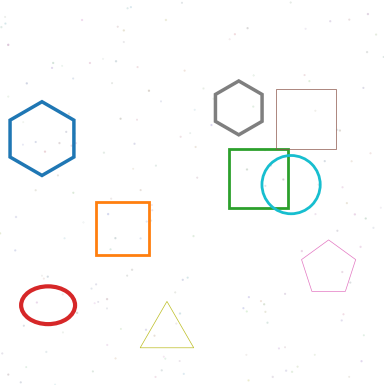[{"shape": "hexagon", "thickness": 2.5, "radius": 0.48, "center": [0.109, 0.64]}, {"shape": "square", "thickness": 2, "radius": 0.35, "center": [0.318, 0.407]}, {"shape": "square", "thickness": 2, "radius": 0.38, "center": [0.671, 0.537]}, {"shape": "oval", "thickness": 3, "radius": 0.35, "center": [0.125, 0.207]}, {"shape": "square", "thickness": 0.5, "radius": 0.39, "center": [0.795, 0.692]}, {"shape": "pentagon", "thickness": 0.5, "radius": 0.37, "center": [0.854, 0.303]}, {"shape": "hexagon", "thickness": 2.5, "radius": 0.35, "center": [0.62, 0.72]}, {"shape": "triangle", "thickness": 0.5, "radius": 0.4, "center": [0.434, 0.137]}, {"shape": "circle", "thickness": 2, "radius": 0.38, "center": [0.756, 0.52]}]